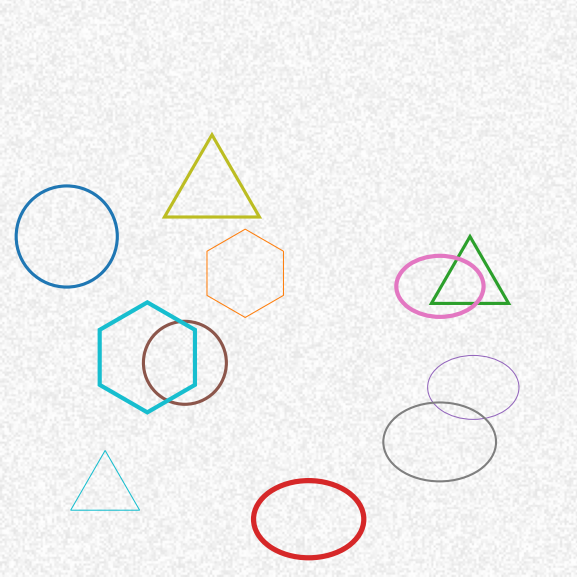[{"shape": "circle", "thickness": 1.5, "radius": 0.44, "center": [0.116, 0.59]}, {"shape": "hexagon", "thickness": 0.5, "radius": 0.38, "center": [0.425, 0.526]}, {"shape": "triangle", "thickness": 1.5, "radius": 0.39, "center": [0.814, 0.512]}, {"shape": "oval", "thickness": 2.5, "radius": 0.48, "center": [0.534, 0.1]}, {"shape": "oval", "thickness": 0.5, "radius": 0.4, "center": [0.82, 0.328]}, {"shape": "circle", "thickness": 1.5, "radius": 0.36, "center": [0.32, 0.371]}, {"shape": "oval", "thickness": 2, "radius": 0.38, "center": [0.762, 0.503]}, {"shape": "oval", "thickness": 1, "radius": 0.49, "center": [0.761, 0.234]}, {"shape": "triangle", "thickness": 1.5, "radius": 0.47, "center": [0.367, 0.671]}, {"shape": "hexagon", "thickness": 2, "radius": 0.48, "center": [0.255, 0.38]}, {"shape": "triangle", "thickness": 0.5, "radius": 0.34, "center": [0.182, 0.15]}]